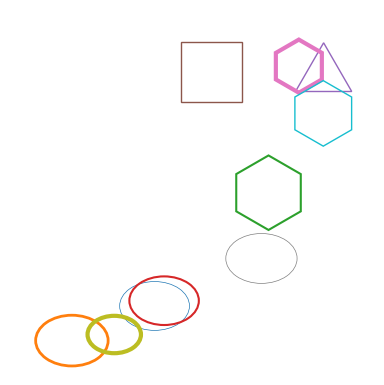[{"shape": "oval", "thickness": 0.5, "radius": 0.45, "center": [0.401, 0.205]}, {"shape": "oval", "thickness": 2, "radius": 0.47, "center": [0.187, 0.115]}, {"shape": "hexagon", "thickness": 1.5, "radius": 0.48, "center": [0.697, 0.499]}, {"shape": "oval", "thickness": 1.5, "radius": 0.45, "center": [0.426, 0.219]}, {"shape": "triangle", "thickness": 1, "radius": 0.42, "center": [0.841, 0.805]}, {"shape": "square", "thickness": 1, "radius": 0.39, "center": [0.549, 0.813]}, {"shape": "hexagon", "thickness": 3, "radius": 0.34, "center": [0.776, 0.828]}, {"shape": "oval", "thickness": 0.5, "radius": 0.46, "center": [0.679, 0.329]}, {"shape": "oval", "thickness": 3, "radius": 0.35, "center": [0.297, 0.131]}, {"shape": "hexagon", "thickness": 1, "radius": 0.43, "center": [0.84, 0.705]}]